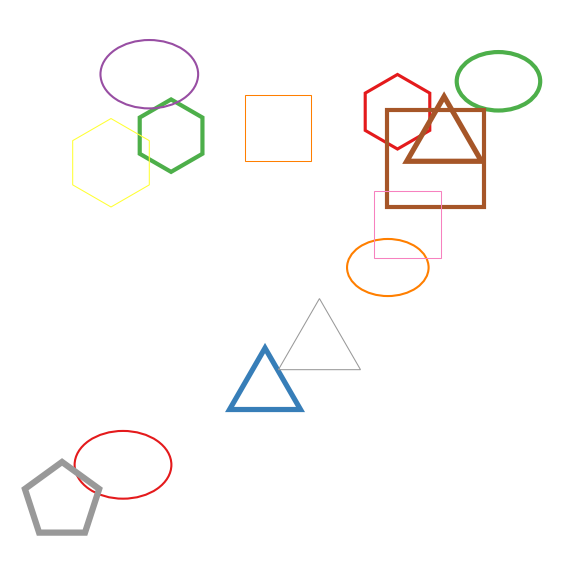[{"shape": "hexagon", "thickness": 1.5, "radius": 0.32, "center": [0.688, 0.806]}, {"shape": "oval", "thickness": 1, "radius": 0.42, "center": [0.213, 0.194]}, {"shape": "triangle", "thickness": 2.5, "radius": 0.35, "center": [0.459, 0.325]}, {"shape": "oval", "thickness": 2, "radius": 0.36, "center": [0.863, 0.858]}, {"shape": "hexagon", "thickness": 2, "radius": 0.31, "center": [0.296, 0.764]}, {"shape": "oval", "thickness": 1, "radius": 0.42, "center": [0.259, 0.871]}, {"shape": "square", "thickness": 0.5, "radius": 0.29, "center": [0.482, 0.778]}, {"shape": "oval", "thickness": 1, "radius": 0.35, "center": [0.672, 0.536]}, {"shape": "hexagon", "thickness": 0.5, "radius": 0.38, "center": [0.192, 0.717]}, {"shape": "triangle", "thickness": 2.5, "radius": 0.37, "center": [0.769, 0.757]}, {"shape": "square", "thickness": 2, "radius": 0.42, "center": [0.754, 0.724]}, {"shape": "square", "thickness": 0.5, "radius": 0.29, "center": [0.705, 0.611]}, {"shape": "triangle", "thickness": 0.5, "radius": 0.41, "center": [0.553, 0.4]}, {"shape": "pentagon", "thickness": 3, "radius": 0.34, "center": [0.107, 0.132]}]